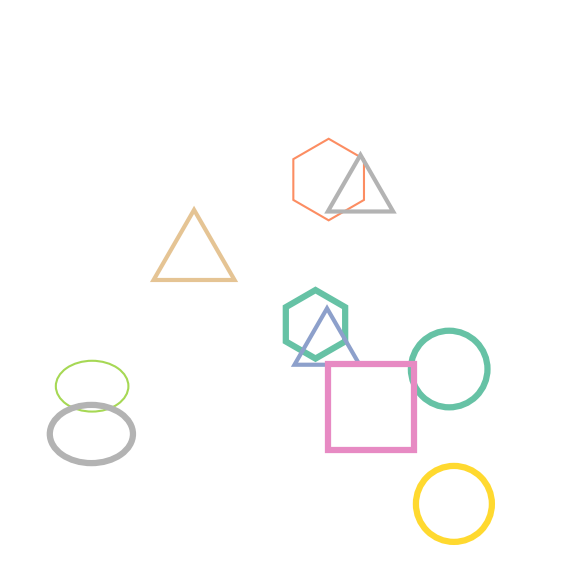[{"shape": "hexagon", "thickness": 3, "radius": 0.3, "center": [0.546, 0.438]}, {"shape": "circle", "thickness": 3, "radius": 0.33, "center": [0.778, 0.36]}, {"shape": "hexagon", "thickness": 1, "radius": 0.35, "center": [0.569, 0.688]}, {"shape": "triangle", "thickness": 2, "radius": 0.33, "center": [0.566, 0.4]}, {"shape": "square", "thickness": 3, "radius": 0.37, "center": [0.642, 0.294]}, {"shape": "oval", "thickness": 1, "radius": 0.31, "center": [0.16, 0.33]}, {"shape": "circle", "thickness": 3, "radius": 0.33, "center": [0.786, 0.127]}, {"shape": "triangle", "thickness": 2, "radius": 0.4, "center": [0.336, 0.555]}, {"shape": "triangle", "thickness": 2, "radius": 0.33, "center": [0.624, 0.666]}, {"shape": "oval", "thickness": 3, "radius": 0.36, "center": [0.158, 0.248]}]